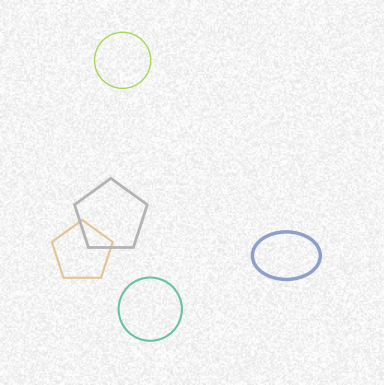[{"shape": "circle", "thickness": 1.5, "radius": 0.41, "center": [0.39, 0.197]}, {"shape": "oval", "thickness": 2.5, "radius": 0.44, "center": [0.744, 0.336]}, {"shape": "circle", "thickness": 1, "radius": 0.36, "center": [0.318, 0.843]}, {"shape": "pentagon", "thickness": 1.5, "radius": 0.42, "center": [0.214, 0.346]}, {"shape": "pentagon", "thickness": 2, "radius": 0.5, "center": [0.288, 0.438]}]